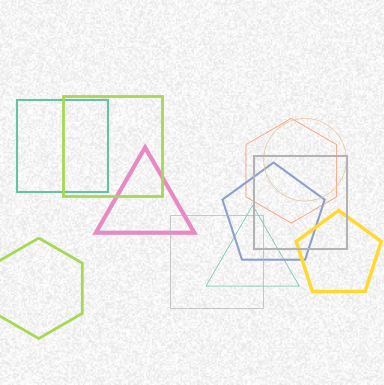[{"shape": "square", "thickness": 1.5, "radius": 0.59, "center": [0.162, 0.621]}, {"shape": "triangle", "thickness": 0.5, "radius": 0.7, "center": [0.656, 0.327]}, {"shape": "hexagon", "thickness": 0.5, "radius": 0.68, "center": [0.757, 0.557]}, {"shape": "pentagon", "thickness": 1.5, "radius": 0.7, "center": [0.711, 0.438]}, {"shape": "triangle", "thickness": 3, "radius": 0.74, "center": [0.377, 0.469]}, {"shape": "square", "thickness": 2, "radius": 0.64, "center": [0.292, 0.621]}, {"shape": "hexagon", "thickness": 2, "radius": 0.65, "center": [0.101, 0.251]}, {"shape": "pentagon", "thickness": 2.5, "radius": 0.58, "center": [0.88, 0.337]}, {"shape": "circle", "thickness": 0.5, "radius": 0.54, "center": [0.792, 0.585]}, {"shape": "square", "thickness": 1.5, "radius": 0.61, "center": [0.78, 0.474]}, {"shape": "square", "thickness": 0.5, "radius": 0.6, "center": [0.562, 0.32]}]